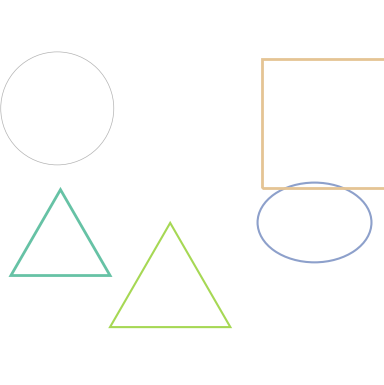[{"shape": "triangle", "thickness": 2, "radius": 0.74, "center": [0.157, 0.359]}, {"shape": "oval", "thickness": 1.5, "radius": 0.74, "center": [0.817, 0.422]}, {"shape": "triangle", "thickness": 1.5, "radius": 0.9, "center": [0.442, 0.241]}, {"shape": "square", "thickness": 2, "radius": 0.84, "center": [0.848, 0.679]}, {"shape": "circle", "thickness": 0.5, "radius": 0.73, "center": [0.149, 0.718]}]